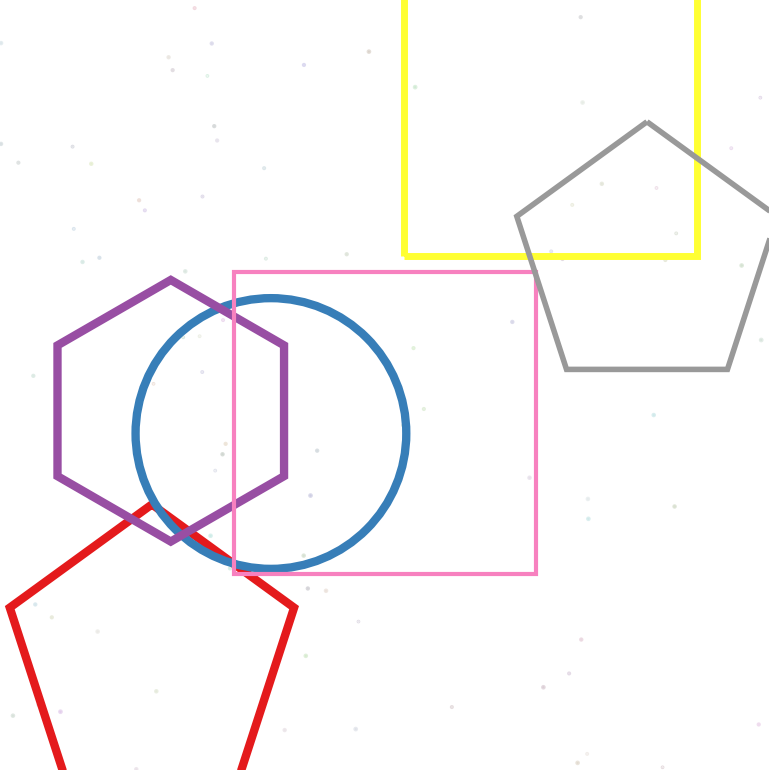[{"shape": "pentagon", "thickness": 3, "radius": 0.97, "center": [0.197, 0.151]}, {"shape": "circle", "thickness": 3, "radius": 0.88, "center": [0.352, 0.437]}, {"shape": "hexagon", "thickness": 3, "radius": 0.85, "center": [0.222, 0.467]}, {"shape": "square", "thickness": 2.5, "radius": 0.95, "center": [0.715, 0.858]}, {"shape": "square", "thickness": 1.5, "radius": 0.98, "center": [0.5, 0.451]}, {"shape": "pentagon", "thickness": 2, "radius": 0.89, "center": [0.84, 0.664]}]